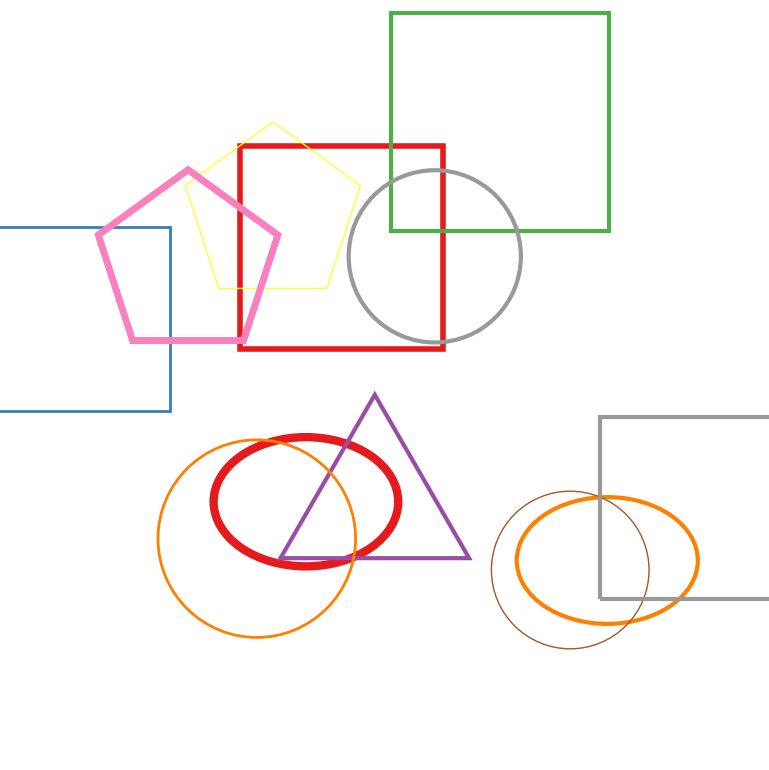[{"shape": "oval", "thickness": 3, "radius": 0.6, "center": [0.397, 0.348]}, {"shape": "square", "thickness": 2, "radius": 0.66, "center": [0.444, 0.679]}, {"shape": "square", "thickness": 1, "radius": 0.6, "center": [0.102, 0.585]}, {"shape": "square", "thickness": 1.5, "radius": 0.71, "center": [0.649, 0.841]}, {"shape": "triangle", "thickness": 1.5, "radius": 0.71, "center": [0.487, 0.346]}, {"shape": "circle", "thickness": 1, "radius": 0.64, "center": [0.333, 0.3]}, {"shape": "oval", "thickness": 1.5, "radius": 0.59, "center": [0.789, 0.272]}, {"shape": "pentagon", "thickness": 0.5, "radius": 0.6, "center": [0.354, 0.722]}, {"shape": "circle", "thickness": 0.5, "radius": 0.51, "center": [0.741, 0.26]}, {"shape": "pentagon", "thickness": 2.5, "radius": 0.61, "center": [0.244, 0.657]}, {"shape": "square", "thickness": 1.5, "radius": 0.59, "center": [0.897, 0.34]}, {"shape": "circle", "thickness": 1.5, "radius": 0.56, "center": [0.565, 0.667]}]